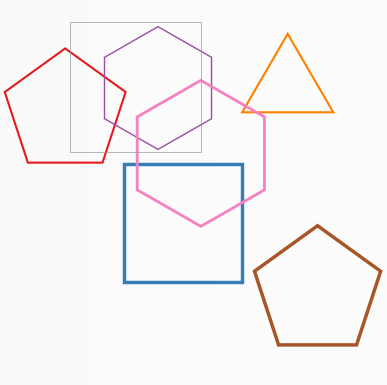[{"shape": "pentagon", "thickness": 1.5, "radius": 0.82, "center": [0.168, 0.71]}, {"shape": "square", "thickness": 2.5, "radius": 0.76, "center": [0.472, 0.42]}, {"shape": "hexagon", "thickness": 1, "radius": 0.8, "center": [0.408, 0.771]}, {"shape": "triangle", "thickness": 1.5, "radius": 0.68, "center": [0.742, 0.776]}, {"shape": "pentagon", "thickness": 2.5, "radius": 0.86, "center": [0.82, 0.243]}, {"shape": "hexagon", "thickness": 2, "radius": 0.95, "center": [0.518, 0.602]}, {"shape": "square", "thickness": 0.5, "radius": 0.84, "center": [0.349, 0.774]}]